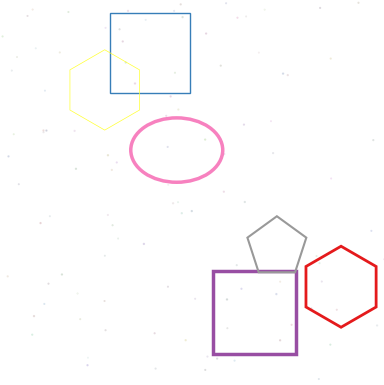[{"shape": "hexagon", "thickness": 2, "radius": 0.53, "center": [0.886, 0.255]}, {"shape": "square", "thickness": 1, "radius": 0.52, "center": [0.389, 0.862]}, {"shape": "square", "thickness": 2.5, "radius": 0.54, "center": [0.661, 0.189]}, {"shape": "hexagon", "thickness": 0.5, "radius": 0.52, "center": [0.272, 0.766]}, {"shape": "oval", "thickness": 2.5, "radius": 0.6, "center": [0.459, 0.61]}, {"shape": "pentagon", "thickness": 1.5, "radius": 0.4, "center": [0.719, 0.358]}]